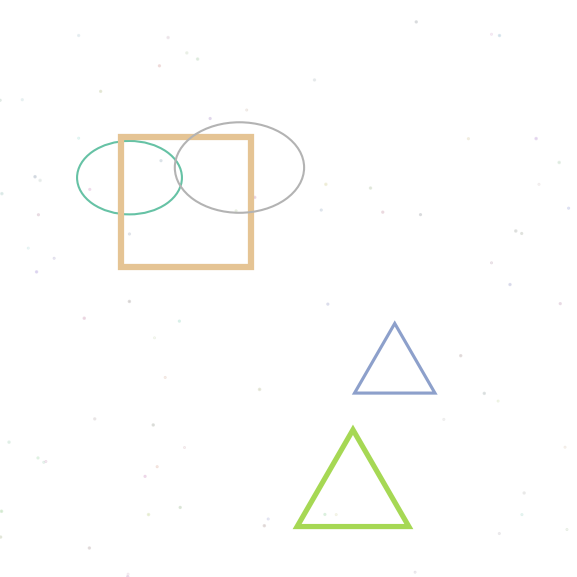[{"shape": "oval", "thickness": 1, "radius": 0.45, "center": [0.224, 0.691]}, {"shape": "triangle", "thickness": 1.5, "radius": 0.4, "center": [0.684, 0.359]}, {"shape": "triangle", "thickness": 2.5, "radius": 0.56, "center": [0.611, 0.143]}, {"shape": "square", "thickness": 3, "radius": 0.56, "center": [0.323, 0.649]}, {"shape": "oval", "thickness": 1, "radius": 0.56, "center": [0.415, 0.709]}]